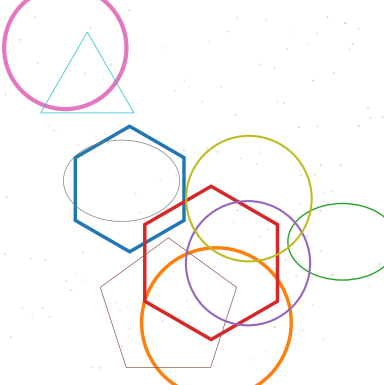[{"shape": "hexagon", "thickness": 2.5, "radius": 0.81, "center": [0.337, 0.509]}, {"shape": "circle", "thickness": 2.5, "radius": 0.97, "center": [0.562, 0.162]}, {"shape": "oval", "thickness": 1, "radius": 0.71, "center": [0.89, 0.372]}, {"shape": "hexagon", "thickness": 2.5, "radius": 1.0, "center": [0.548, 0.317]}, {"shape": "circle", "thickness": 1.5, "radius": 0.81, "center": [0.644, 0.316]}, {"shape": "pentagon", "thickness": 0.5, "radius": 0.93, "center": [0.437, 0.196]}, {"shape": "circle", "thickness": 3, "radius": 0.79, "center": [0.17, 0.876]}, {"shape": "oval", "thickness": 0.5, "radius": 0.75, "center": [0.316, 0.53]}, {"shape": "circle", "thickness": 1.5, "radius": 0.82, "center": [0.647, 0.484]}, {"shape": "triangle", "thickness": 0.5, "radius": 0.7, "center": [0.227, 0.777]}]